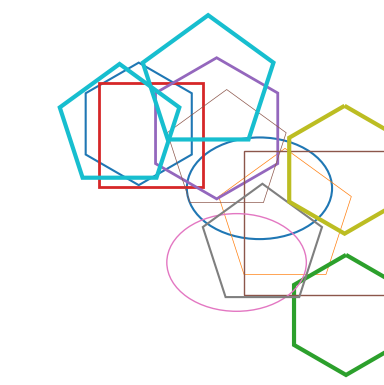[{"shape": "oval", "thickness": 1.5, "radius": 0.94, "center": [0.674, 0.511]}, {"shape": "hexagon", "thickness": 1.5, "radius": 0.8, "center": [0.36, 0.678]}, {"shape": "pentagon", "thickness": 0.5, "radius": 0.91, "center": [0.74, 0.434]}, {"shape": "hexagon", "thickness": 3, "radius": 0.78, "center": [0.899, 0.182]}, {"shape": "square", "thickness": 2, "radius": 0.68, "center": [0.393, 0.649]}, {"shape": "hexagon", "thickness": 2, "radius": 0.92, "center": [0.563, 0.667]}, {"shape": "pentagon", "thickness": 0.5, "radius": 0.81, "center": [0.589, 0.605]}, {"shape": "square", "thickness": 1, "radius": 0.93, "center": [0.819, 0.42]}, {"shape": "oval", "thickness": 1, "radius": 0.91, "center": [0.614, 0.318]}, {"shape": "pentagon", "thickness": 1.5, "radius": 0.81, "center": [0.682, 0.36]}, {"shape": "hexagon", "thickness": 3, "radius": 0.83, "center": [0.895, 0.559]}, {"shape": "pentagon", "thickness": 3, "radius": 0.82, "center": [0.311, 0.671]}, {"shape": "pentagon", "thickness": 3, "radius": 0.89, "center": [0.541, 0.782]}]